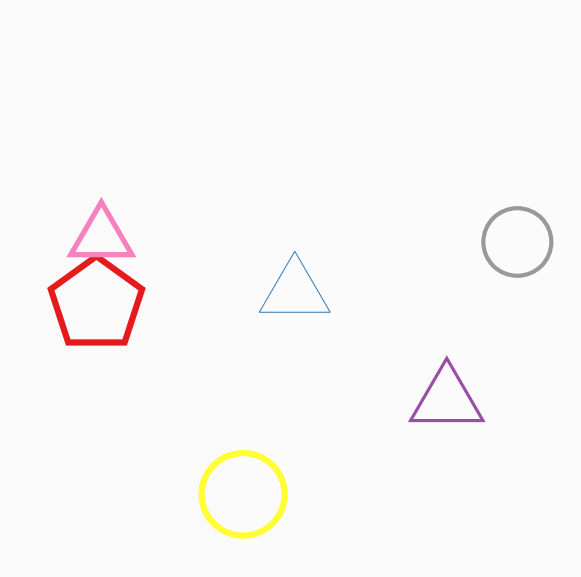[{"shape": "pentagon", "thickness": 3, "radius": 0.41, "center": [0.166, 0.473]}, {"shape": "triangle", "thickness": 0.5, "radius": 0.35, "center": [0.507, 0.494]}, {"shape": "triangle", "thickness": 1.5, "radius": 0.36, "center": [0.769, 0.307]}, {"shape": "circle", "thickness": 3, "radius": 0.36, "center": [0.418, 0.143]}, {"shape": "triangle", "thickness": 2.5, "radius": 0.3, "center": [0.174, 0.589]}, {"shape": "circle", "thickness": 2, "radius": 0.29, "center": [0.89, 0.58]}]